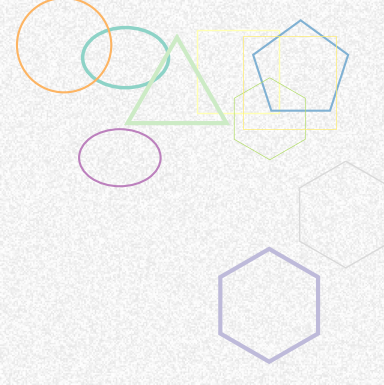[{"shape": "oval", "thickness": 2.5, "radius": 0.56, "center": [0.326, 0.85]}, {"shape": "square", "thickness": 1, "radius": 0.54, "center": [0.618, 0.815]}, {"shape": "hexagon", "thickness": 3, "radius": 0.73, "center": [0.699, 0.207]}, {"shape": "pentagon", "thickness": 1.5, "radius": 0.65, "center": [0.781, 0.817]}, {"shape": "circle", "thickness": 1.5, "radius": 0.61, "center": [0.167, 0.883]}, {"shape": "hexagon", "thickness": 0.5, "radius": 0.53, "center": [0.701, 0.692]}, {"shape": "hexagon", "thickness": 1, "radius": 0.69, "center": [0.898, 0.443]}, {"shape": "oval", "thickness": 1.5, "radius": 0.53, "center": [0.311, 0.59]}, {"shape": "triangle", "thickness": 3, "radius": 0.74, "center": [0.46, 0.754]}, {"shape": "square", "thickness": 0.5, "radius": 0.6, "center": [0.752, 0.785]}]